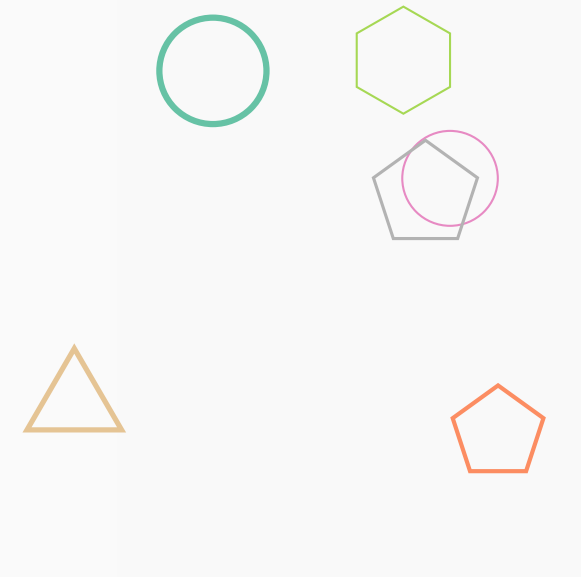[{"shape": "circle", "thickness": 3, "radius": 0.46, "center": [0.366, 0.876]}, {"shape": "pentagon", "thickness": 2, "radius": 0.41, "center": [0.857, 0.25]}, {"shape": "circle", "thickness": 1, "radius": 0.41, "center": [0.774, 0.69]}, {"shape": "hexagon", "thickness": 1, "radius": 0.46, "center": [0.694, 0.895]}, {"shape": "triangle", "thickness": 2.5, "radius": 0.47, "center": [0.128, 0.302]}, {"shape": "pentagon", "thickness": 1.5, "radius": 0.47, "center": [0.732, 0.662]}]